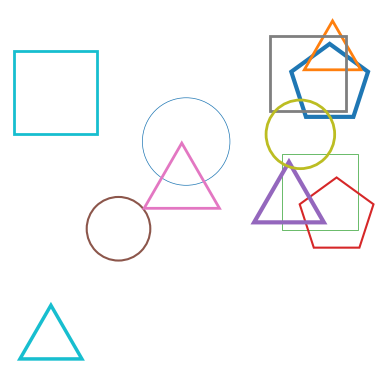[{"shape": "circle", "thickness": 0.5, "radius": 0.57, "center": [0.484, 0.632]}, {"shape": "pentagon", "thickness": 3, "radius": 0.52, "center": [0.856, 0.781]}, {"shape": "triangle", "thickness": 2, "radius": 0.42, "center": [0.864, 0.861]}, {"shape": "square", "thickness": 0.5, "radius": 0.49, "center": [0.831, 0.501]}, {"shape": "pentagon", "thickness": 1.5, "radius": 0.5, "center": [0.874, 0.438]}, {"shape": "triangle", "thickness": 3, "radius": 0.52, "center": [0.751, 0.475]}, {"shape": "circle", "thickness": 1.5, "radius": 0.41, "center": [0.308, 0.406]}, {"shape": "triangle", "thickness": 2, "radius": 0.56, "center": [0.472, 0.515]}, {"shape": "square", "thickness": 2, "radius": 0.49, "center": [0.8, 0.809]}, {"shape": "circle", "thickness": 2, "radius": 0.45, "center": [0.78, 0.651]}, {"shape": "square", "thickness": 2, "radius": 0.54, "center": [0.144, 0.76]}, {"shape": "triangle", "thickness": 2.5, "radius": 0.46, "center": [0.132, 0.114]}]